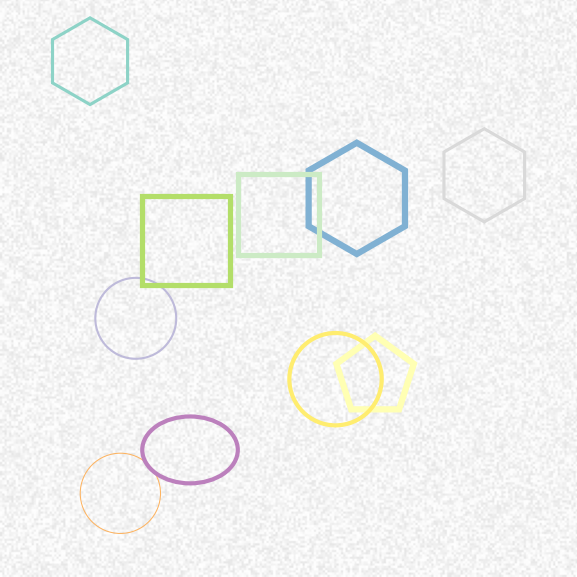[{"shape": "hexagon", "thickness": 1.5, "radius": 0.38, "center": [0.156, 0.893]}, {"shape": "pentagon", "thickness": 3, "radius": 0.35, "center": [0.65, 0.347]}, {"shape": "circle", "thickness": 1, "radius": 0.35, "center": [0.235, 0.448]}, {"shape": "hexagon", "thickness": 3, "radius": 0.48, "center": [0.618, 0.656]}, {"shape": "circle", "thickness": 0.5, "radius": 0.35, "center": [0.208, 0.145]}, {"shape": "square", "thickness": 2.5, "radius": 0.38, "center": [0.322, 0.583]}, {"shape": "hexagon", "thickness": 1.5, "radius": 0.4, "center": [0.839, 0.696]}, {"shape": "oval", "thickness": 2, "radius": 0.41, "center": [0.329, 0.22]}, {"shape": "square", "thickness": 2.5, "radius": 0.35, "center": [0.482, 0.627]}, {"shape": "circle", "thickness": 2, "radius": 0.4, "center": [0.581, 0.343]}]